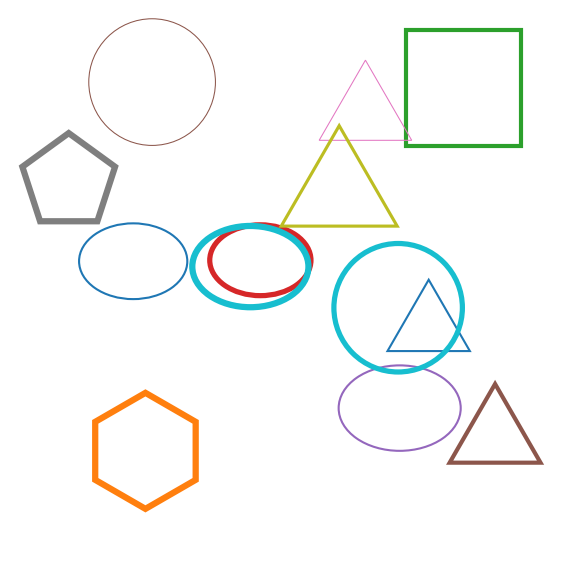[{"shape": "triangle", "thickness": 1, "radius": 0.41, "center": [0.742, 0.432]}, {"shape": "oval", "thickness": 1, "radius": 0.47, "center": [0.231, 0.547]}, {"shape": "hexagon", "thickness": 3, "radius": 0.5, "center": [0.252, 0.218]}, {"shape": "square", "thickness": 2, "radius": 0.5, "center": [0.803, 0.846]}, {"shape": "oval", "thickness": 2.5, "radius": 0.44, "center": [0.451, 0.549]}, {"shape": "oval", "thickness": 1, "radius": 0.53, "center": [0.692, 0.292]}, {"shape": "triangle", "thickness": 2, "radius": 0.45, "center": [0.857, 0.243]}, {"shape": "circle", "thickness": 0.5, "radius": 0.55, "center": [0.263, 0.857]}, {"shape": "triangle", "thickness": 0.5, "radius": 0.46, "center": [0.633, 0.802]}, {"shape": "pentagon", "thickness": 3, "radius": 0.42, "center": [0.119, 0.684]}, {"shape": "triangle", "thickness": 1.5, "radius": 0.58, "center": [0.587, 0.666]}, {"shape": "circle", "thickness": 2.5, "radius": 0.56, "center": [0.689, 0.466]}, {"shape": "oval", "thickness": 3, "radius": 0.5, "center": [0.434, 0.538]}]